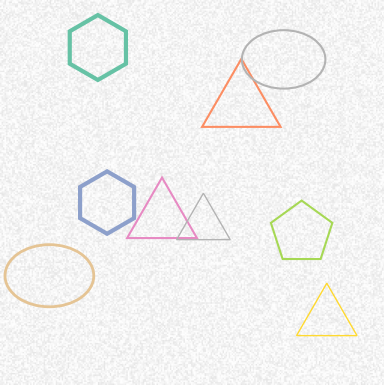[{"shape": "hexagon", "thickness": 3, "radius": 0.42, "center": [0.254, 0.877]}, {"shape": "triangle", "thickness": 1.5, "radius": 0.59, "center": [0.627, 0.729]}, {"shape": "hexagon", "thickness": 3, "radius": 0.41, "center": [0.278, 0.474]}, {"shape": "triangle", "thickness": 1.5, "radius": 0.52, "center": [0.421, 0.434]}, {"shape": "pentagon", "thickness": 1.5, "radius": 0.42, "center": [0.783, 0.395]}, {"shape": "triangle", "thickness": 1, "radius": 0.45, "center": [0.849, 0.174]}, {"shape": "oval", "thickness": 2, "radius": 0.58, "center": [0.128, 0.284]}, {"shape": "oval", "thickness": 1.5, "radius": 0.54, "center": [0.737, 0.846]}, {"shape": "triangle", "thickness": 1, "radius": 0.4, "center": [0.528, 0.418]}]